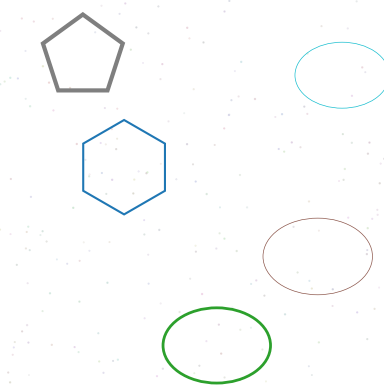[{"shape": "hexagon", "thickness": 1.5, "radius": 0.61, "center": [0.322, 0.566]}, {"shape": "oval", "thickness": 2, "radius": 0.7, "center": [0.563, 0.103]}, {"shape": "oval", "thickness": 0.5, "radius": 0.71, "center": [0.825, 0.334]}, {"shape": "pentagon", "thickness": 3, "radius": 0.54, "center": [0.215, 0.853]}, {"shape": "oval", "thickness": 0.5, "radius": 0.61, "center": [0.889, 0.805]}]